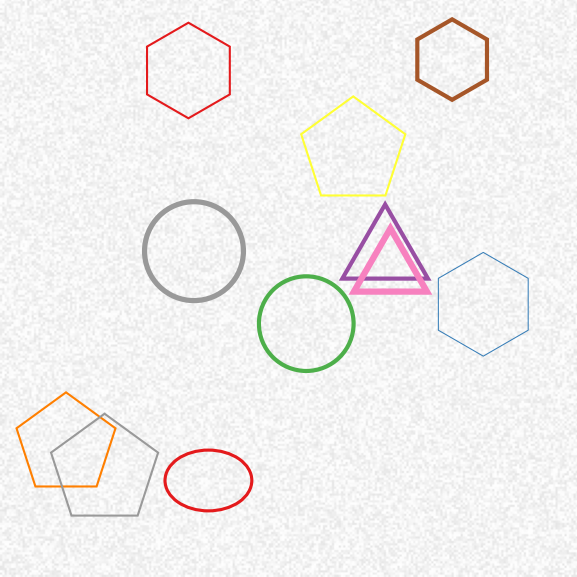[{"shape": "oval", "thickness": 1.5, "radius": 0.38, "center": [0.361, 0.167]}, {"shape": "hexagon", "thickness": 1, "radius": 0.41, "center": [0.326, 0.877]}, {"shape": "hexagon", "thickness": 0.5, "radius": 0.45, "center": [0.837, 0.472]}, {"shape": "circle", "thickness": 2, "radius": 0.41, "center": [0.53, 0.439]}, {"shape": "triangle", "thickness": 2, "radius": 0.43, "center": [0.667, 0.56]}, {"shape": "pentagon", "thickness": 1, "radius": 0.45, "center": [0.114, 0.23]}, {"shape": "pentagon", "thickness": 1, "radius": 0.47, "center": [0.612, 0.737]}, {"shape": "hexagon", "thickness": 2, "radius": 0.35, "center": [0.783, 0.896]}, {"shape": "triangle", "thickness": 3, "radius": 0.36, "center": [0.676, 0.531]}, {"shape": "circle", "thickness": 2.5, "radius": 0.43, "center": [0.336, 0.564]}, {"shape": "pentagon", "thickness": 1, "radius": 0.49, "center": [0.181, 0.185]}]